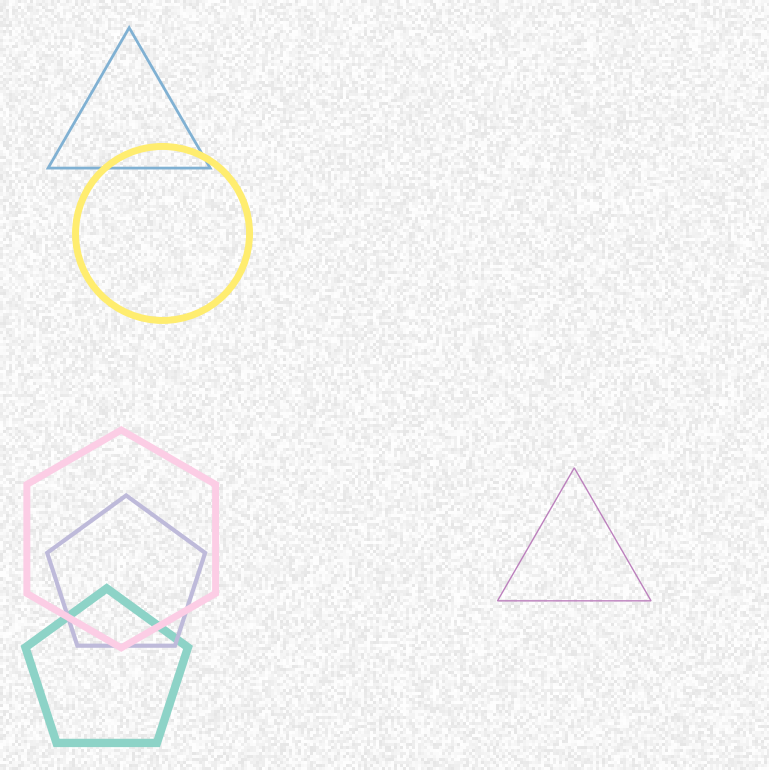[{"shape": "pentagon", "thickness": 3, "radius": 0.55, "center": [0.139, 0.125]}, {"shape": "pentagon", "thickness": 1.5, "radius": 0.54, "center": [0.164, 0.249]}, {"shape": "triangle", "thickness": 1, "radius": 0.61, "center": [0.168, 0.842]}, {"shape": "hexagon", "thickness": 2.5, "radius": 0.71, "center": [0.157, 0.3]}, {"shape": "triangle", "thickness": 0.5, "radius": 0.58, "center": [0.746, 0.277]}, {"shape": "circle", "thickness": 2.5, "radius": 0.56, "center": [0.211, 0.697]}]